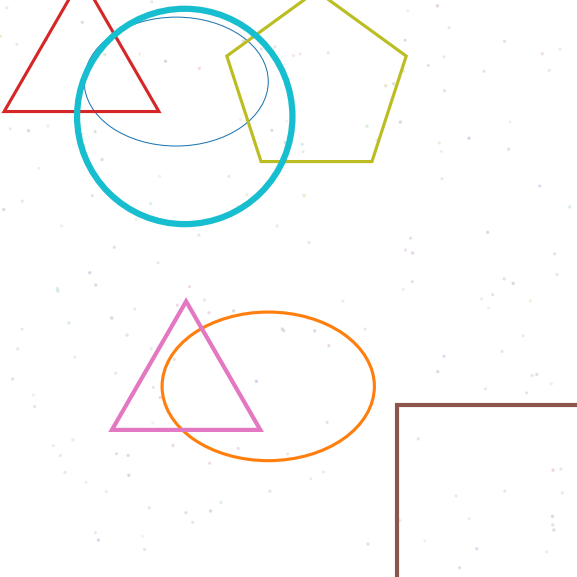[{"shape": "oval", "thickness": 0.5, "radius": 0.8, "center": [0.305, 0.858]}, {"shape": "oval", "thickness": 1.5, "radius": 0.92, "center": [0.464, 0.33]}, {"shape": "triangle", "thickness": 1.5, "radius": 0.77, "center": [0.141, 0.883]}, {"shape": "square", "thickness": 2, "radius": 0.85, "center": [0.859, 0.128]}, {"shape": "triangle", "thickness": 2, "radius": 0.74, "center": [0.322, 0.329]}, {"shape": "pentagon", "thickness": 1.5, "radius": 0.82, "center": [0.548, 0.852]}, {"shape": "circle", "thickness": 3, "radius": 0.93, "center": [0.32, 0.797]}]